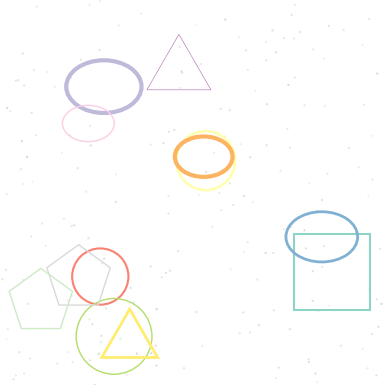[{"shape": "square", "thickness": 1.5, "radius": 0.49, "center": [0.862, 0.293]}, {"shape": "circle", "thickness": 2, "radius": 0.38, "center": [0.534, 0.583]}, {"shape": "oval", "thickness": 3, "radius": 0.49, "center": [0.27, 0.775]}, {"shape": "circle", "thickness": 1.5, "radius": 0.37, "center": [0.261, 0.282]}, {"shape": "oval", "thickness": 2, "radius": 0.47, "center": [0.836, 0.385]}, {"shape": "oval", "thickness": 3, "radius": 0.37, "center": [0.529, 0.593]}, {"shape": "circle", "thickness": 1, "radius": 0.49, "center": [0.296, 0.126]}, {"shape": "oval", "thickness": 1, "radius": 0.34, "center": [0.229, 0.679]}, {"shape": "pentagon", "thickness": 1, "radius": 0.43, "center": [0.204, 0.278]}, {"shape": "triangle", "thickness": 0.5, "radius": 0.48, "center": [0.465, 0.815]}, {"shape": "pentagon", "thickness": 1, "radius": 0.43, "center": [0.106, 0.217]}, {"shape": "triangle", "thickness": 2, "radius": 0.42, "center": [0.337, 0.113]}]